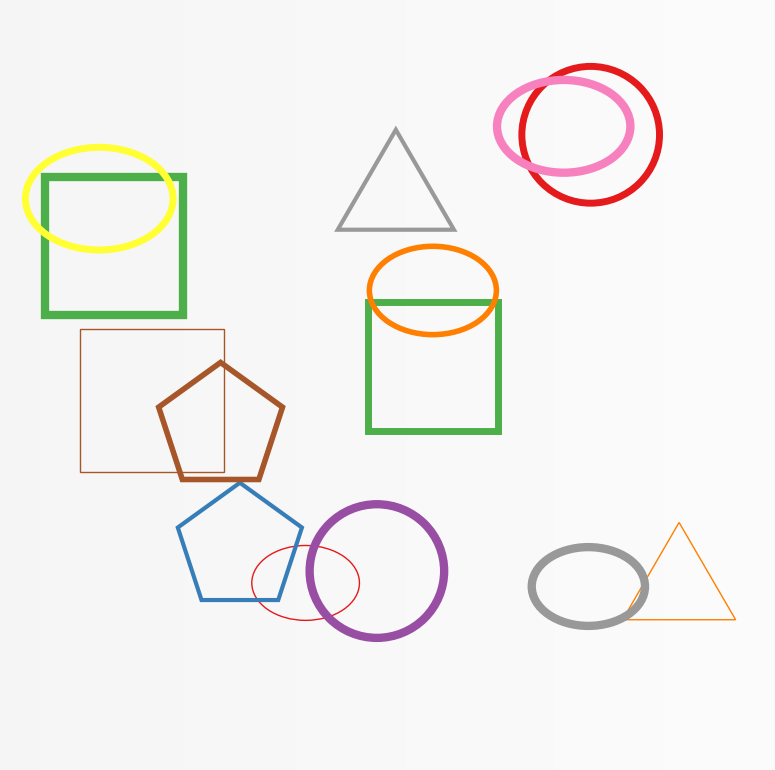[{"shape": "oval", "thickness": 0.5, "radius": 0.35, "center": [0.394, 0.243]}, {"shape": "circle", "thickness": 2.5, "radius": 0.44, "center": [0.762, 0.825]}, {"shape": "pentagon", "thickness": 1.5, "radius": 0.42, "center": [0.31, 0.289]}, {"shape": "square", "thickness": 3, "radius": 0.45, "center": [0.147, 0.681]}, {"shape": "square", "thickness": 2.5, "radius": 0.42, "center": [0.558, 0.524]}, {"shape": "circle", "thickness": 3, "radius": 0.43, "center": [0.486, 0.258]}, {"shape": "triangle", "thickness": 0.5, "radius": 0.42, "center": [0.876, 0.237]}, {"shape": "oval", "thickness": 2, "radius": 0.41, "center": [0.559, 0.623]}, {"shape": "oval", "thickness": 2.5, "radius": 0.48, "center": [0.128, 0.742]}, {"shape": "square", "thickness": 0.5, "radius": 0.46, "center": [0.196, 0.48]}, {"shape": "pentagon", "thickness": 2, "radius": 0.42, "center": [0.285, 0.445]}, {"shape": "oval", "thickness": 3, "radius": 0.43, "center": [0.727, 0.836]}, {"shape": "triangle", "thickness": 1.5, "radius": 0.43, "center": [0.511, 0.745]}, {"shape": "oval", "thickness": 3, "radius": 0.37, "center": [0.759, 0.238]}]